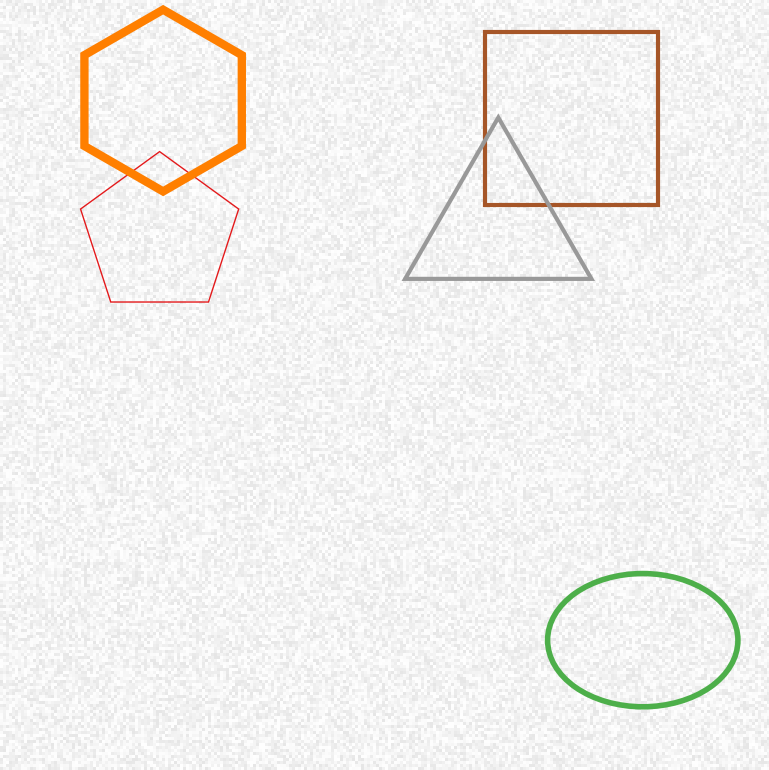[{"shape": "pentagon", "thickness": 0.5, "radius": 0.54, "center": [0.207, 0.695]}, {"shape": "oval", "thickness": 2, "radius": 0.62, "center": [0.835, 0.169]}, {"shape": "hexagon", "thickness": 3, "radius": 0.59, "center": [0.212, 0.869]}, {"shape": "square", "thickness": 1.5, "radius": 0.56, "center": [0.742, 0.846]}, {"shape": "triangle", "thickness": 1.5, "radius": 0.7, "center": [0.647, 0.708]}]